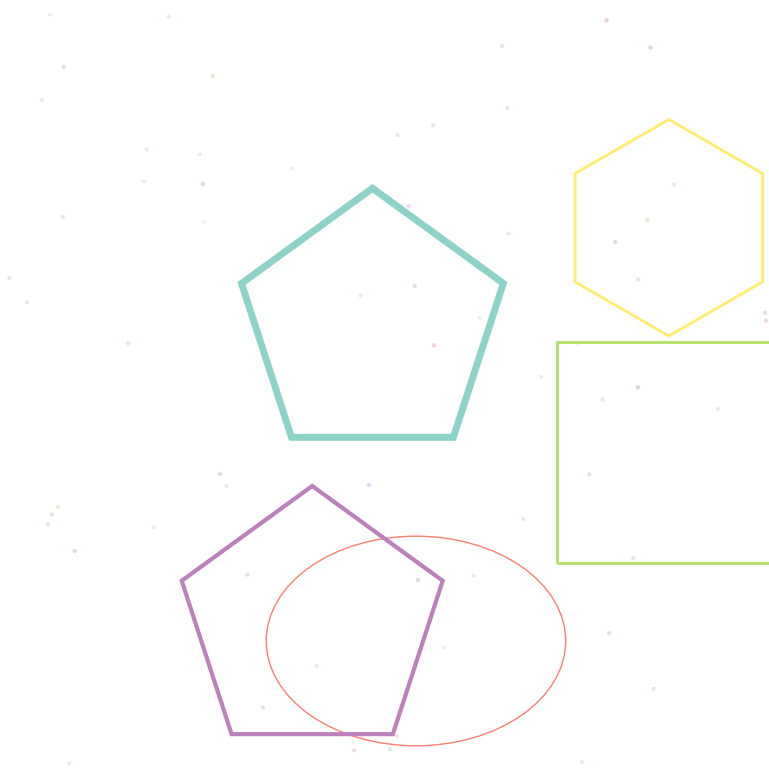[{"shape": "pentagon", "thickness": 2.5, "radius": 0.89, "center": [0.484, 0.577]}, {"shape": "oval", "thickness": 0.5, "radius": 0.97, "center": [0.54, 0.168]}, {"shape": "square", "thickness": 1, "radius": 0.72, "center": [0.867, 0.413]}, {"shape": "pentagon", "thickness": 1.5, "radius": 0.89, "center": [0.405, 0.191]}, {"shape": "hexagon", "thickness": 1, "radius": 0.7, "center": [0.869, 0.704]}]